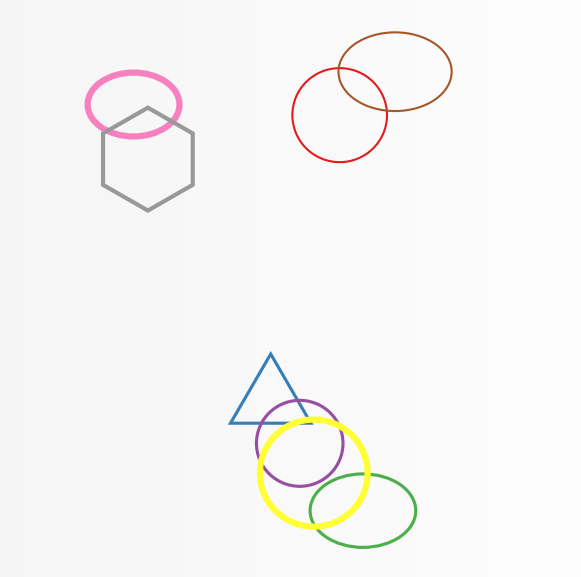[{"shape": "circle", "thickness": 1, "radius": 0.41, "center": [0.584, 0.8]}, {"shape": "triangle", "thickness": 1.5, "radius": 0.4, "center": [0.466, 0.306]}, {"shape": "oval", "thickness": 1.5, "radius": 0.45, "center": [0.624, 0.115]}, {"shape": "circle", "thickness": 1.5, "radius": 0.37, "center": [0.516, 0.231]}, {"shape": "circle", "thickness": 3, "radius": 0.46, "center": [0.54, 0.18]}, {"shape": "oval", "thickness": 1, "radius": 0.49, "center": [0.68, 0.875]}, {"shape": "oval", "thickness": 3, "radius": 0.4, "center": [0.23, 0.818]}, {"shape": "hexagon", "thickness": 2, "radius": 0.45, "center": [0.254, 0.724]}]